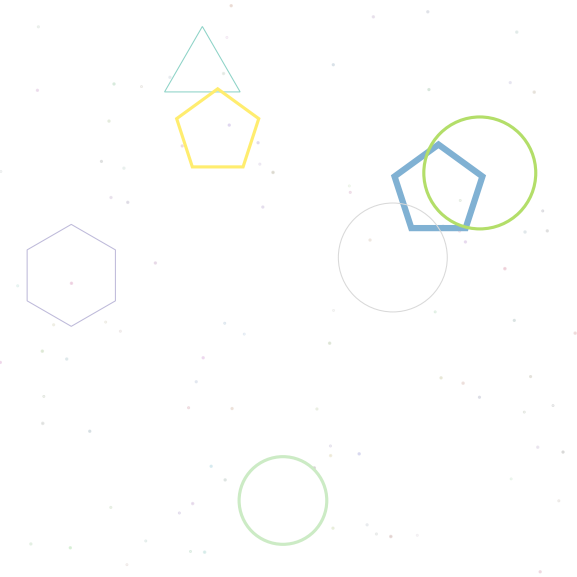[{"shape": "triangle", "thickness": 0.5, "radius": 0.38, "center": [0.35, 0.878]}, {"shape": "hexagon", "thickness": 0.5, "radius": 0.44, "center": [0.123, 0.522]}, {"shape": "pentagon", "thickness": 3, "radius": 0.4, "center": [0.759, 0.669]}, {"shape": "circle", "thickness": 1.5, "radius": 0.48, "center": [0.831, 0.7]}, {"shape": "circle", "thickness": 0.5, "radius": 0.47, "center": [0.68, 0.553]}, {"shape": "circle", "thickness": 1.5, "radius": 0.38, "center": [0.49, 0.132]}, {"shape": "pentagon", "thickness": 1.5, "radius": 0.37, "center": [0.377, 0.771]}]